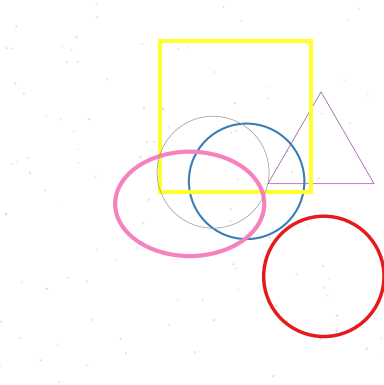[{"shape": "circle", "thickness": 2.5, "radius": 0.78, "center": [0.841, 0.282]}, {"shape": "circle", "thickness": 1.5, "radius": 0.75, "center": [0.641, 0.529]}, {"shape": "triangle", "thickness": 0.5, "radius": 0.8, "center": [0.834, 0.602]}, {"shape": "square", "thickness": 3, "radius": 0.98, "center": [0.613, 0.697]}, {"shape": "oval", "thickness": 3, "radius": 0.97, "center": [0.493, 0.47]}, {"shape": "circle", "thickness": 0.5, "radius": 0.73, "center": [0.553, 0.553]}]